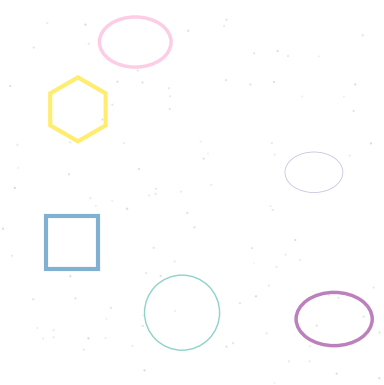[{"shape": "circle", "thickness": 1, "radius": 0.49, "center": [0.473, 0.188]}, {"shape": "oval", "thickness": 0.5, "radius": 0.38, "center": [0.815, 0.553]}, {"shape": "square", "thickness": 3, "radius": 0.34, "center": [0.187, 0.37]}, {"shape": "oval", "thickness": 2.5, "radius": 0.47, "center": [0.351, 0.891]}, {"shape": "oval", "thickness": 2.5, "radius": 0.49, "center": [0.868, 0.171]}, {"shape": "hexagon", "thickness": 3, "radius": 0.42, "center": [0.202, 0.716]}]